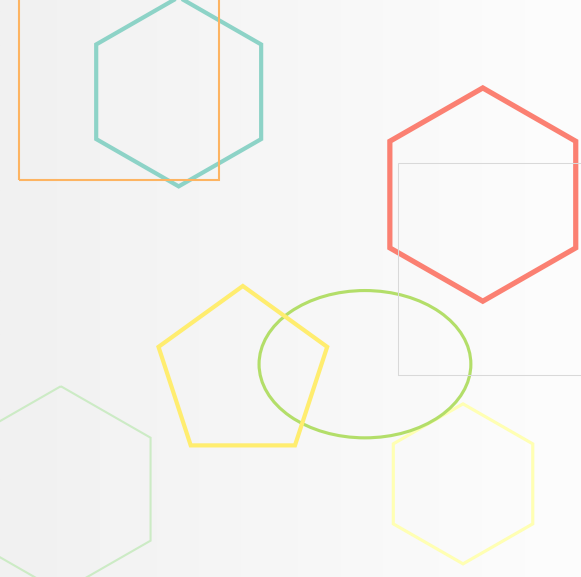[{"shape": "hexagon", "thickness": 2, "radius": 0.82, "center": [0.307, 0.84]}, {"shape": "hexagon", "thickness": 1.5, "radius": 0.69, "center": [0.797, 0.161]}, {"shape": "hexagon", "thickness": 2.5, "radius": 0.92, "center": [0.831, 0.662]}, {"shape": "square", "thickness": 1, "radius": 0.86, "center": [0.204, 0.861]}, {"shape": "oval", "thickness": 1.5, "radius": 0.91, "center": [0.628, 0.368]}, {"shape": "square", "thickness": 0.5, "radius": 0.92, "center": [0.868, 0.533]}, {"shape": "hexagon", "thickness": 1, "radius": 0.89, "center": [0.105, 0.152]}, {"shape": "pentagon", "thickness": 2, "radius": 0.76, "center": [0.418, 0.351]}]